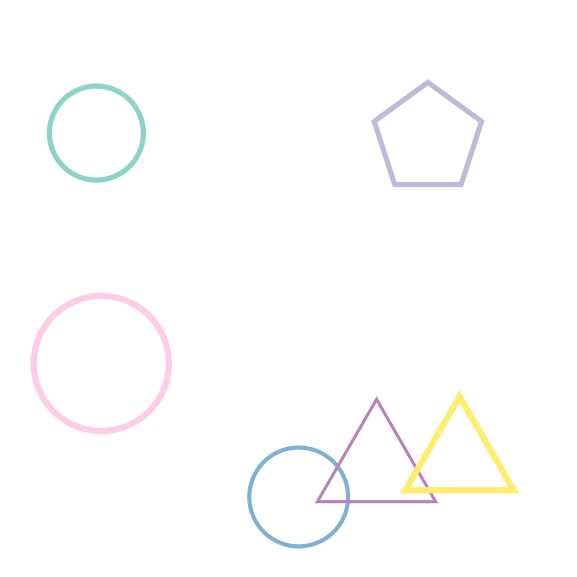[{"shape": "circle", "thickness": 2.5, "radius": 0.41, "center": [0.167, 0.769]}, {"shape": "pentagon", "thickness": 2.5, "radius": 0.49, "center": [0.741, 0.759]}, {"shape": "circle", "thickness": 2, "radius": 0.43, "center": [0.517, 0.139]}, {"shape": "circle", "thickness": 3, "radius": 0.59, "center": [0.175, 0.37]}, {"shape": "triangle", "thickness": 1.5, "radius": 0.59, "center": [0.652, 0.19]}, {"shape": "triangle", "thickness": 3, "radius": 0.54, "center": [0.796, 0.204]}]